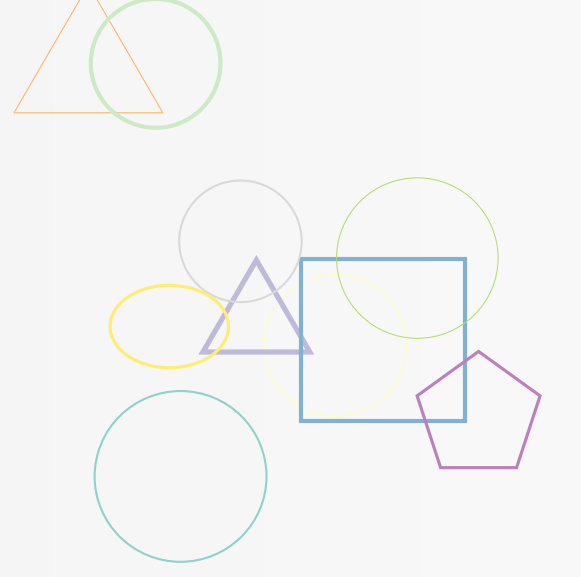[{"shape": "circle", "thickness": 1, "radius": 0.74, "center": [0.311, 0.174]}, {"shape": "circle", "thickness": 0.5, "radius": 0.61, "center": [0.577, 0.401]}, {"shape": "triangle", "thickness": 2.5, "radius": 0.53, "center": [0.441, 0.443]}, {"shape": "square", "thickness": 2, "radius": 0.7, "center": [0.659, 0.41]}, {"shape": "triangle", "thickness": 0.5, "radius": 0.74, "center": [0.152, 0.878]}, {"shape": "circle", "thickness": 0.5, "radius": 0.69, "center": [0.718, 0.552]}, {"shape": "circle", "thickness": 1, "radius": 0.53, "center": [0.414, 0.581]}, {"shape": "pentagon", "thickness": 1.5, "radius": 0.56, "center": [0.823, 0.279]}, {"shape": "circle", "thickness": 2, "radius": 0.56, "center": [0.268, 0.889]}, {"shape": "oval", "thickness": 1.5, "radius": 0.51, "center": [0.291, 0.434]}]